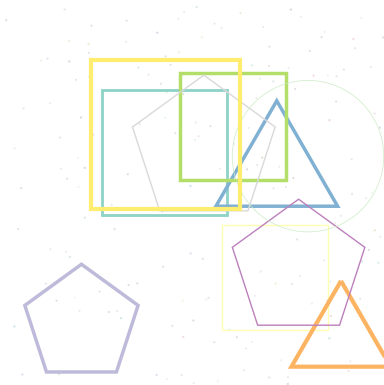[{"shape": "square", "thickness": 2, "radius": 0.81, "center": [0.427, 0.603]}, {"shape": "square", "thickness": 1, "radius": 0.69, "center": [0.714, 0.279]}, {"shape": "pentagon", "thickness": 2.5, "radius": 0.77, "center": [0.212, 0.159]}, {"shape": "triangle", "thickness": 2.5, "radius": 0.91, "center": [0.719, 0.556]}, {"shape": "triangle", "thickness": 3, "radius": 0.74, "center": [0.886, 0.122]}, {"shape": "square", "thickness": 2.5, "radius": 0.69, "center": [0.605, 0.671]}, {"shape": "pentagon", "thickness": 1, "radius": 0.97, "center": [0.529, 0.61]}, {"shape": "pentagon", "thickness": 1, "radius": 0.9, "center": [0.776, 0.302]}, {"shape": "circle", "thickness": 0.5, "radius": 0.98, "center": [0.8, 0.594]}, {"shape": "square", "thickness": 3, "radius": 0.97, "center": [0.431, 0.651]}]